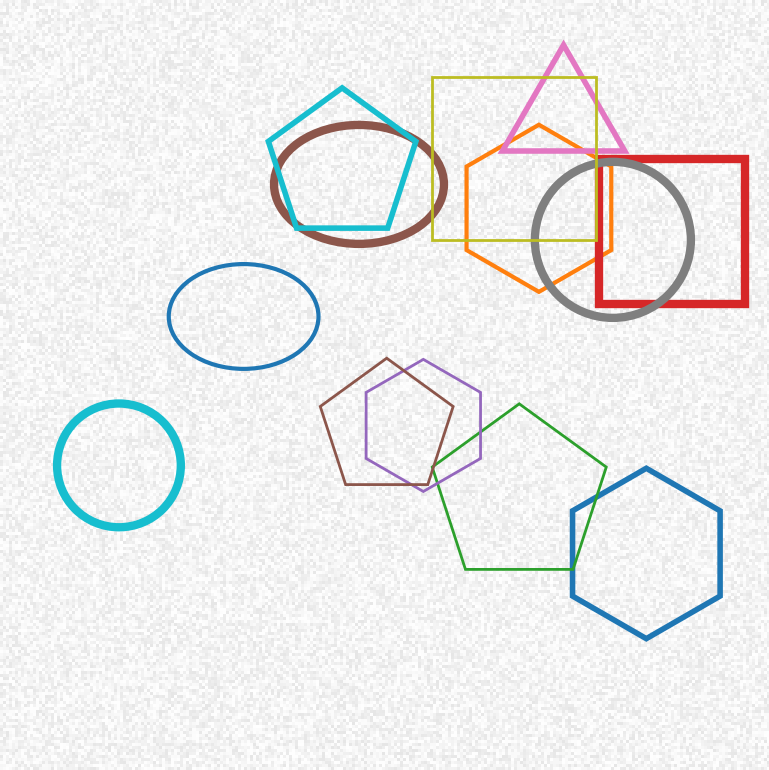[{"shape": "hexagon", "thickness": 2, "radius": 0.55, "center": [0.839, 0.281]}, {"shape": "oval", "thickness": 1.5, "radius": 0.49, "center": [0.316, 0.589]}, {"shape": "hexagon", "thickness": 1.5, "radius": 0.54, "center": [0.7, 0.729]}, {"shape": "pentagon", "thickness": 1, "radius": 0.59, "center": [0.674, 0.357]}, {"shape": "square", "thickness": 3, "radius": 0.47, "center": [0.872, 0.699]}, {"shape": "hexagon", "thickness": 1, "radius": 0.43, "center": [0.55, 0.447]}, {"shape": "pentagon", "thickness": 1, "radius": 0.45, "center": [0.502, 0.444]}, {"shape": "oval", "thickness": 3, "radius": 0.55, "center": [0.466, 0.76]}, {"shape": "triangle", "thickness": 2, "radius": 0.46, "center": [0.732, 0.85]}, {"shape": "circle", "thickness": 3, "radius": 0.51, "center": [0.796, 0.688]}, {"shape": "square", "thickness": 1, "radius": 0.53, "center": [0.668, 0.794]}, {"shape": "pentagon", "thickness": 2, "radius": 0.5, "center": [0.444, 0.785]}, {"shape": "circle", "thickness": 3, "radius": 0.4, "center": [0.154, 0.396]}]